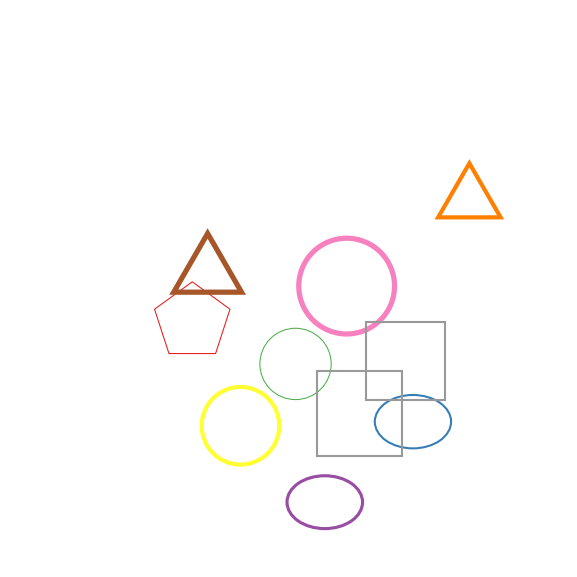[{"shape": "pentagon", "thickness": 0.5, "radius": 0.34, "center": [0.333, 0.442]}, {"shape": "oval", "thickness": 1, "radius": 0.33, "center": [0.715, 0.269]}, {"shape": "circle", "thickness": 0.5, "radius": 0.31, "center": [0.512, 0.369]}, {"shape": "oval", "thickness": 1.5, "radius": 0.33, "center": [0.562, 0.13]}, {"shape": "triangle", "thickness": 2, "radius": 0.31, "center": [0.813, 0.654]}, {"shape": "circle", "thickness": 2, "radius": 0.34, "center": [0.417, 0.262]}, {"shape": "triangle", "thickness": 2.5, "radius": 0.34, "center": [0.36, 0.527]}, {"shape": "circle", "thickness": 2.5, "radius": 0.41, "center": [0.6, 0.504]}, {"shape": "square", "thickness": 1, "radius": 0.34, "center": [0.703, 0.374]}, {"shape": "square", "thickness": 1, "radius": 0.37, "center": [0.622, 0.284]}]